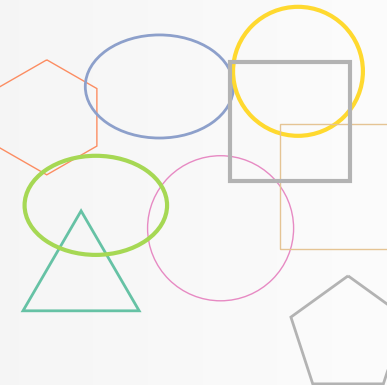[{"shape": "triangle", "thickness": 2, "radius": 0.87, "center": [0.209, 0.279]}, {"shape": "hexagon", "thickness": 1, "radius": 0.75, "center": [0.121, 0.695]}, {"shape": "oval", "thickness": 2, "radius": 0.96, "center": [0.411, 0.775]}, {"shape": "circle", "thickness": 1, "radius": 0.94, "center": [0.569, 0.407]}, {"shape": "oval", "thickness": 3, "radius": 0.92, "center": [0.247, 0.467]}, {"shape": "circle", "thickness": 3, "radius": 0.84, "center": [0.769, 0.815]}, {"shape": "square", "thickness": 1, "radius": 0.81, "center": [0.885, 0.516]}, {"shape": "pentagon", "thickness": 2, "radius": 0.78, "center": [0.898, 0.128]}, {"shape": "square", "thickness": 3, "radius": 0.77, "center": [0.749, 0.685]}]